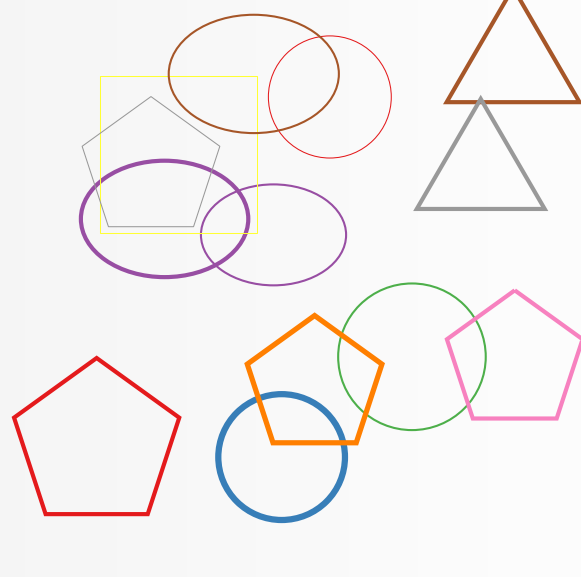[{"shape": "circle", "thickness": 0.5, "radius": 0.53, "center": [0.567, 0.831]}, {"shape": "pentagon", "thickness": 2, "radius": 0.75, "center": [0.166, 0.23]}, {"shape": "circle", "thickness": 3, "radius": 0.54, "center": [0.485, 0.208]}, {"shape": "circle", "thickness": 1, "radius": 0.63, "center": [0.709, 0.381]}, {"shape": "oval", "thickness": 2, "radius": 0.72, "center": [0.283, 0.62]}, {"shape": "oval", "thickness": 1, "radius": 0.62, "center": [0.471, 0.592]}, {"shape": "pentagon", "thickness": 2.5, "radius": 0.61, "center": [0.541, 0.331]}, {"shape": "square", "thickness": 0.5, "radius": 0.68, "center": [0.307, 0.732]}, {"shape": "triangle", "thickness": 2, "radius": 0.66, "center": [0.883, 0.888]}, {"shape": "oval", "thickness": 1, "radius": 0.73, "center": [0.437, 0.871]}, {"shape": "pentagon", "thickness": 2, "radius": 0.61, "center": [0.886, 0.374]}, {"shape": "pentagon", "thickness": 0.5, "radius": 0.62, "center": [0.26, 0.707]}, {"shape": "triangle", "thickness": 2, "radius": 0.64, "center": [0.827, 0.701]}]